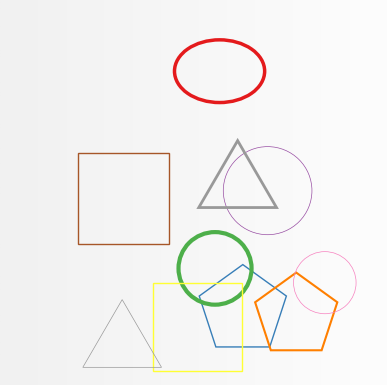[{"shape": "oval", "thickness": 2.5, "radius": 0.58, "center": [0.567, 0.815]}, {"shape": "pentagon", "thickness": 1, "radius": 0.59, "center": [0.627, 0.195]}, {"shape": "circle", "thickness": 3, "radius": 0.47, "center": [0.555, 0.303]}, {"shape": "circle", "thickness": 0.5, "radius": 0.57, "center": [0.691, 0.505]}, {"shape": "pentagon", "thickness": 1.5, "radius": 0.56, "center": [0.764, 0.18]}, {"shape": "square", "thickness": 1, "radius": 0.57, "center": [0.511, 0.151]}, {"shape": "square", "thickness": 1, "radius": 0.59, "center": [0.319, 0.484]}, {"shape": "circle", "thickness": 0.5, "radius": 0.4, "center": [0.838, 0.266]}, {"shape": "triangle", "thickness": 2, "radius": 0.58, "center": [0.613, 0.519]}, {"shape": "triangle", "thickness": 0.5, "radius": 0.59, "center": [0.315, 0.105]}]